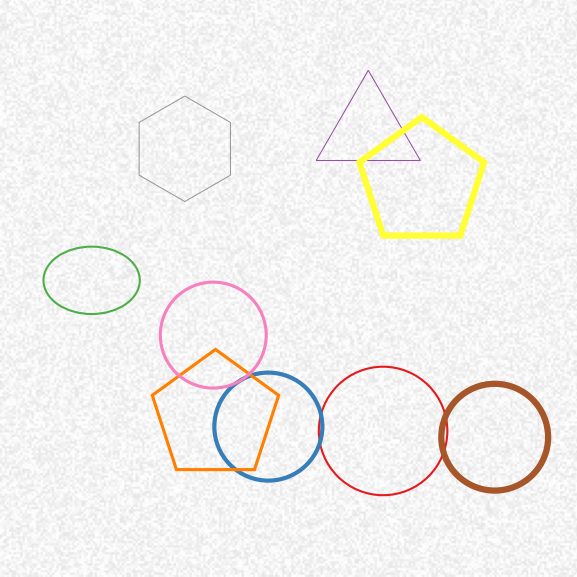[{"shape": "circle", "thickness": 1, "radius": 0.56, "center": [0.663, 0.253]}, {"shape": "circle", "thickness": 2, "radius": 0.47, "center": [0.465, 0.26]}, {"shape": "oval", "thickness": 1, "radius": 0.42, "center": [0.159, 0.514]}, {"shape": "triangle", "thickness": 0.5, "radius": 0.52, "center": [0.638, 0.773]}, {"shape": "pentagon", "thickness": 1.5, "radius": 0.58, "center": [0.373, 0.279]}, {"shape": "pentagon", "thickness": 3, "radius": 0.57, "center": [0.73, 0.683]}, {"shape": "circle", "thickness": 3, "radius": 0.46, "center": [0.857, 0.242]}, {"shape": "circle", "thickness": 1.5, "radius": 0.46, "center": [0.369, 0.419]}, {"shape": "hexagon", "thickness": 0.5, "radius": 0.46, "center": [0.32, 0.741]}]